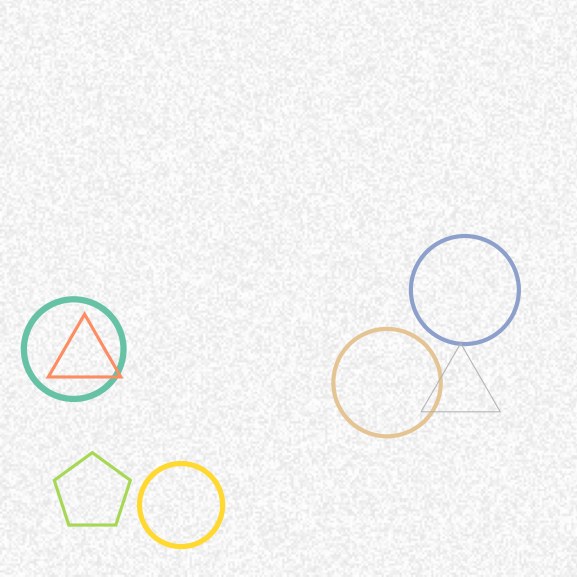[{"shape": "circle", "thickness": 3, "radius": 0.43, "center": [0.128, 0.395]}, {"shape": "triangle", "thickness": 1.5, "radius": 0.36, "center": [0.146, 0.383]}, {"shape": "circle", "thickness": 2, "radius": 0.47, "center": [0.805, 0.497]}, {"shape": "pentagon", "thickness": 1.5, "radius": 0.35, "center": [0.16, 0.146]}, {"shape": "circle", "thickness": 2.5, "radius": 0.36, "center": [0.314, 0.125]}, {"shape": "circle", "thickness": 2, "radius": 0.47, "center": [0.67, 0.337]}, {"shape": "triangle", "thickness": 0.5, "radius": 0.4, "center": [0.798, 0.326]}]